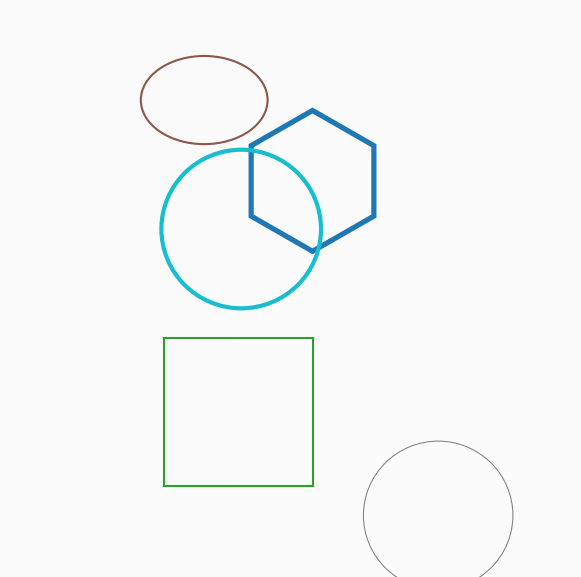[{"shape": "hexagon", "thickness": 2.5, "radius": 0.61, "center": [0.538, 0.686]}, {"shape": "square", "thickness": 1, "radius": 0.64, "center": [0.41, 0.286]}, {"shape": "oval", "thickness": 1, "radius": 0.55, "center": [0.351, 0.826]}, {"shape": "circle", "thickness": 0.5, "radius": 0.64, "center": [0.754, 0.107]}, {"shape": "circle", "thickness": 2, "radius": 0.69, "center": [0.415, 0.603]}]